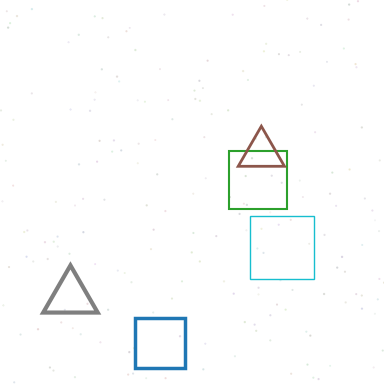[{"shape": "square", "thickness": 2.5, "radius": 0.33, "center": [0.416, 0.109]}, {"shape": "square", "thickness": 1.5, "radius": 0.38, "center": [0.67, 0.532]}, {"shape": "triangle", "thickness": 2, "radius": 0.35, "center": [0.679, 0.603]}, {"shape": "triangle", "thickness": 3, "radius": 0.41, "center": [0.183, 0.229]}, {"shape": "square", "thickness": 1, "radius": 0.41, "center": [0.732, 0.356]}]